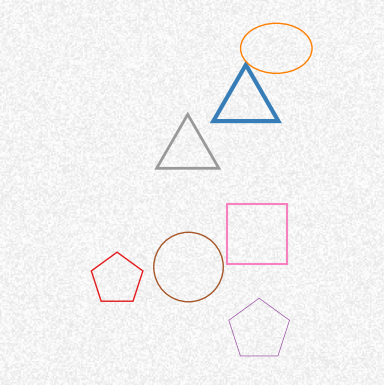[{"shape": "pentagon", "thickness": 1, "radius": 0.35, "center": [0.304, 0.275]}, {"shape": "triangle", "thickness": 3, "radius": 0.49, "center": [0.639, 0.734]}, {"shape": "pentagon", "thickness": 0.5, "radius": 0.41, "center": [0.673, 0.142]}, {"shape": "oval", "thickness": 1, "radius": 0.46, "center": [0.718, 0.875]}, {"shape": "circle", "thickness": 1, "radius": 0.45, "center": [0.49, 0.306]}, {"shape": "square", "thickness": 1.5, "radius": 0.39, "center": [0.668, 0.392]}, {"shape": "triangle", "thickness": 2, "radius": 0.47, "center": [0.488, 0.61]}]